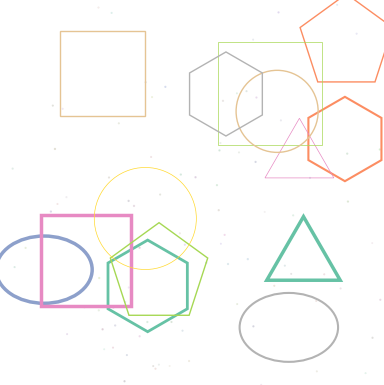[{"shape": "hexagon", "thickness": 2, "radius": 0.59, "center": [0.384, 0.257]}, {"shape": "triangle", "thickness": 2.5, "radius": 0.55, "center": [0.788, 0.327]}, {"shape": "pentagon", "thickness": 1, "radius": 0.63, "center": [0.9, 0.889]}, {"shape": "hexagon", "thickness": 1.5, "radius": 0.55, "center": [0.896, 0.639]}, {"shape": "oval", "thickness": 2.5, "radius": 0.62, "center": [0.115, 0.3]}, {"shape": "square", "thickness": 2.5, "radius": 0.59, "center": [0.223, 0.324]}, {"shape": "triangle", "thickness": 0.5, "radius": 0.52, "center": [0.778, 0.59]}, {"shape": "pentagon", "thickness": 1, "radius": 0.66, "center": [0.413, 0.289]}, {"shape": "square", "thickness": 0.5, "radius": 0.67, "center": [0.701, 0.757]}, {"shape": "circle", "thickness": 0.5, "radius": 0.66, "center": [0.377, 0.432]}, {"shape": "circle", "thickness": 1, "radius": 0.53, "center": [0.72, 0.711]}, {"shape": "square", "thickness": 1, "radius": 0.55, "center": [0.267, 0.81]}, {"shape": "oval", "thickness": 1.5, "radius": 0.64, "center": [0.75, 0.15]}, {"shape": "hexagon", "thickness": 1, "radius": 0.55, "center": [0.587, 0.756]}]